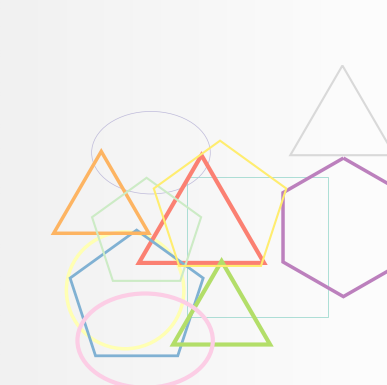[{"shape": "square", "thickness": 0.5, "radius": 0.91, "center": [0.664, 0.358]}, {"shape": "circle", "thickness": 2.5, "radius": 0.76, "center": [0.323, 0.246]}, {"shape": "oval", "thickness": 0.5, "radius": 0.77, "center": [0.39, 0.603]}, {"shape": "triangle", "thickness": 3, "radius": 0.93, "center": [0.52, 0.41]}, {"shape": "pentagon", "thickness": 2, "radius": 0.9, "center": [0.353, 0.222]}, {"shape": "triangle", "thickness": 2.5, "radius": 0.71, "center": [0.261, 0.465]}, {"shape": "triangle", "thickness": 3, "radius": 0.72, "center": [0.572, 0.177]}, {"shape": "oval", "thickness": 3, "radius": 0.87, "center": [0.375, 0.115]}, {"shape": "triangle", "thickness": 1.5, "radius": 0.78, "center": [0.884, 0.675]}, {"shape": "hexagon", "thickness": 2.5, "radius": 0.9, "center": [0.886, 0.41]}, {"shape": "pentagon", "thickness": 1.5, "radius": 0.74, "center": [0.378, 0.39]}, {"shape": "pentagon", "thickness": 1.5, "radius": 0.9, "center": [0.568, 0.455]}]